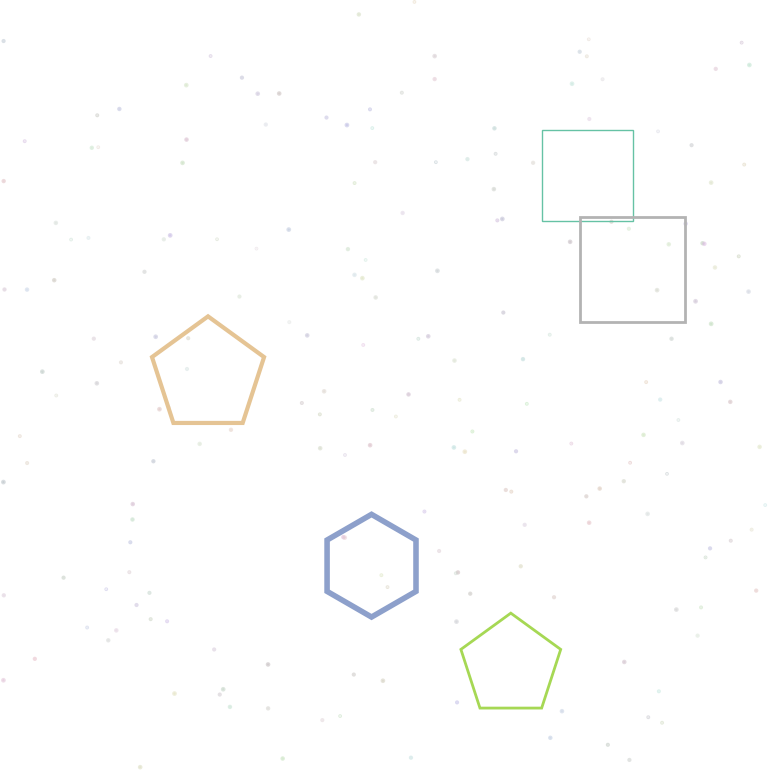[{"shape": "square", "thickness": 0.5, "radius": 0.3, "center": [0.763, 0.772]}, {"shape": "hexagon", "thickness": 2, "radius": 0.33, "center": [0.483, 0.265]}, {"shape": "pentagon", "thickness": 1, "radius": 0.34, "center": [0.663, 0.136]}, {"shape": "pentagon", "thickness": 1.5, "radius": 0.38, "center": [0.27, 0.513]}, {"shape": "square", "thickness": 1, "radius": 0.34, "center": [0.821, 0.65]}]